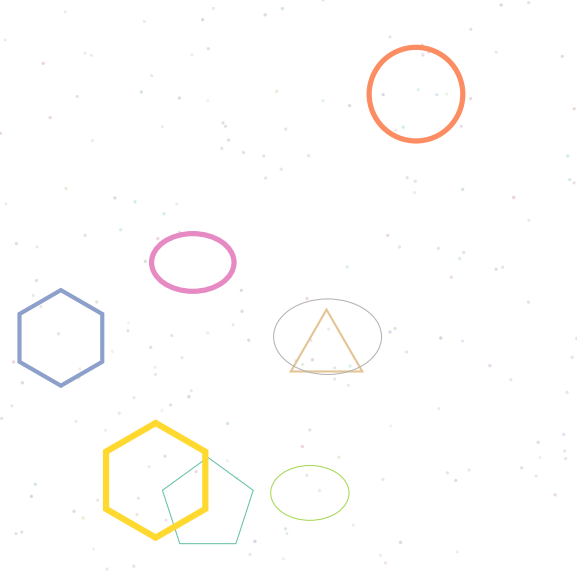[{"shape": "pentagon", "thickness": 0.5, "radius": 0.41, "center": [0.36, 0.125]}, {"shape": "circle", "thickness": 2.5, "radius": 0.41, "center": [0.72, 0.836]}, {"shape": "hexagon", "thickness": 2, "radius": 0.41, "center": [0.105, 0.414]}, {"shape": "oval", "thickness": 2.5, "radius": 0.36, "center": [0.334, 0.545]}, {"shape": "oval", "thickness": 0.5, "radius": 0.34, "center": [0.537, 0.146]}, {"shape": "hexagon", "thickness": 3, "radius": 0.5, "center": [0.27, 0.167]}, {"shape": "triangle", "thickness": 1, "radius": 0.36, "center": [0.565, 0.392]}, {"shape": "oval", "thickness": 0.5, "radius": 0.47, "center": [0.567, 0.416]}]